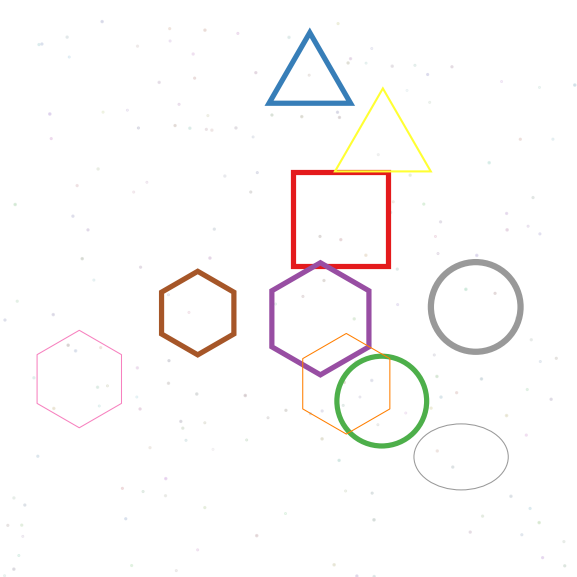[{"shape": "square", "thickness": 2.5, "radius": 0.41, "center": [0.59, 0.62]}, {"shape": "triangle", "thickness": 2.5, "radius": 0.41, "center": [0.536, 0.861]}, {"shape": "circle", "thickness": 2.5, "radius": 0.39, "center": [0.661, 0.305]}, {"shape": "hexagon", "thickness": 2.5, "radius": 0.49, "center": [0.555, 0.447]}, {"shape": "hexagon", "thickness": 0.5, "radius": 0.44, "center": [0.6, 0.335]}, {"shape": "triangle", "thickness": 1, "radius": 0.48, "center": [0.663, 0.75]}, {"shape": "hexagon", "thickness": 2.5, "radius": 0.36, "center": [0.342, 0.457]}, {"shape": "hexagon", "thickness": 0.5, "radius": 0.42, "center": [0.137, 0.343]}, {"shape": "oval", "thickness": 0.5, "radius": 0.41, "center": [0.798, 0.208]}, {"shape": "circle", "thickness": 3, "radius": 0.39, "center": [0.824, 0.468]}]